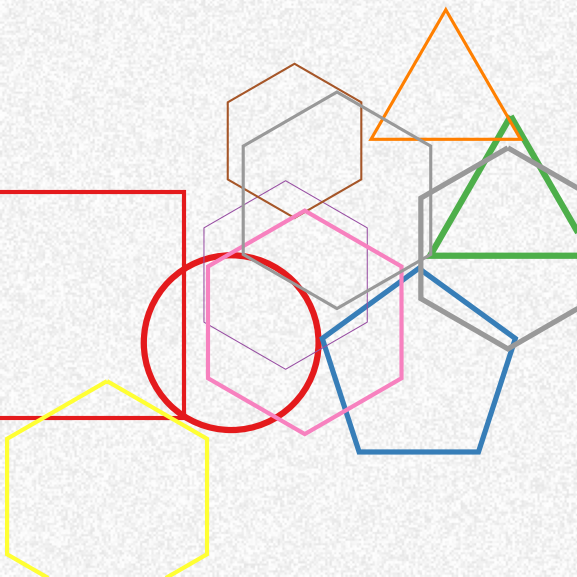[{"shape": "square", "thickness": 2, "radius": 0.98, "center": [0.124, 0.471]}, {"shape": "circle", "thickness": 3, "radius": 0.76, "center": [0.4, 0.406]}, {"shape": "pentagon", "thickness": 2.5, "radius": 0.88, "center": [0.725, 0.359]}, {"shape": "triangle", "thickness": 3, "radius": 0.81, "center": [0.884, 0.637]}, {"shape": "hexagon", "thickness": 0.5, "radius": 0.82, "center": [0.495, 0.523]}, {"shape": "triangle", "thickness": 1.5, "radius": 0.75, "center": [0.772, 0.833]}, {"shape": "hexagon", "thickness": 2, "radius": 1.0, "center": [0.185, 0.139]}, {"shape": "hexagon", "thickness": 1, "radius": 0.67, "center": [0.51, 0.755]}, {"shape": "hexagon", "thickness": 2, "radius": 0.97, "center": [0.528, 0.441]}, {"shape": "hexagon", "thickness": 2.5, "radius": 0.87, "center": [0.879, 0.569]}, {"shape": "hexagon", "thickness": 1.5, "radius": 0.94, "center": [0.584, 0.652]}]